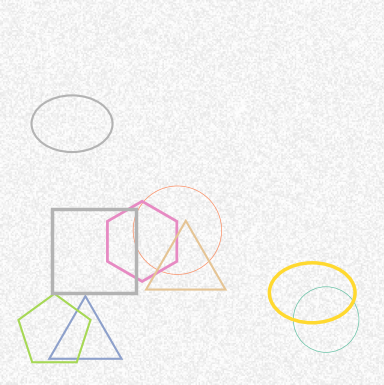[{"shape": "circle", "thickness": 0.5, "radius": 0.43, "center": [0.847, 0.17]}, {"shape": "circle", "thickness": 0.5, "radius": 0.57, "center": [0.461, 0.402]}, {"shape": "triangle", "thickness": 1.5, "radius": 0.54, "center": [0.222, 0.122]}, {"shape": "hexagon", "thickness": 2, "radius": 0.52, "center": [0.369, 0.373]}, {"shape": "pentagon", "thickness": 1.5, "radius": 0.49, "center": [0.141, 0.139]}, {"shape": "oval", "thickness": 2.5, "radius": 0.56, "center": [0.811, 0.24]}, {"shape": "triangle", "thickness": 1.5, "radius": 0.6, "center": [0.483, 0.307]}, {"shape": "oval", "thickness": 1.5, "radius": 0.53, "center": [0.187, 0.679]}, {"shape": "square", "thickness": 2.5, "radius": 0.55, "center": [0.244, 0.348]}]